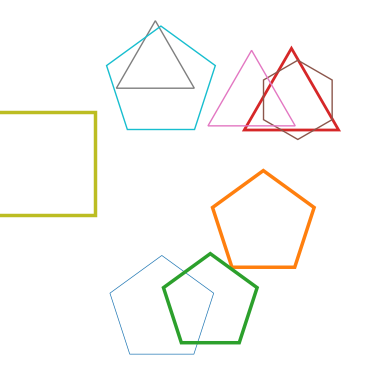[{"shape": "pentagon", "thickness": 0.5, "radius": 0.71, "center": [0.42, 0.195]}, {"shape": "pentagon", "thickness": 2.5, "radius": 0.69, "center": [0.684, 0.418]}, {"shape": "pentagon", "thickness": 2.5, "radius": 0.64, "center": [0.546, 0.213]}, {"shape": "triangle", "thickness": 2, "radius": 0.71, "center": [0.757, 0.733]}, {"shape": "hexagon", "thickness": 1, "radius": 0.51, "center": [0.774, 0.741]}, {"shape": "triangle", "thickness": 1, "radius": 0.65, "center": [0.653, 0.739]}, {"shape": "triangle", "thickness": 1, "radius": 0.58, "center": [0.403, 0.829]}, {"shape": "square", "thickness": 2.5, "radius": 0.67, "center": [0.112, 0.576]}, {"shape": "pentagon", "thickness": 1, "radius": 0.74, "center": [0.418, 0.784]}]